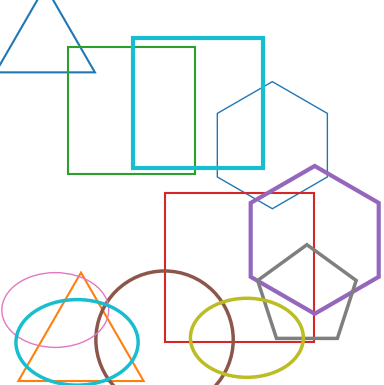[{"shape": "triangle", "thickness": 1.5, "radius": 0.74, "center": [0.117, 0.887]}, {"shape": "hexagon", "thickness": 1, "radius": 0.83, "center": [0.707, 0.623]}, {"shape": "triangle", "thickness": 1.5, "radius": 0.94, "center": [0.21, 0.104]}, {"shape": "square", "thickness": 1.5, "radius": 0.83, "center": [0.342, 0.713]}, {"shape": "square", "thickness": 1.5, "radius": 0.97, "center": [0.622, 0.306]}, {"shape": "hexagon", "thickness": 3, "radius": 0.96, "center": [0.817, 0.377]}, {"shape": "circle", "thickness": 2.5, "radius": 0.89, "center": [0.427, 0.118]}, {"shape": "oval", "thickness": 1, "radius": 0.69, "center": [0.144, 0.195]}, {"shape": "pentagon", "thickness": 2.5, "radius": 0.67, "center": [0.797, 0.23]}, {"shape": "oval", "thickness": 2.5, "radius": 0.73, "center": [0.641, 0.123]}, {"shape": "oval", "thickness": 2.5, "radius": 0.79, "center": [0.2, 0.111]}, {"shape": "square", "thickness": 3, "radius": 0.85, "center": [0.514, 0.732]}]